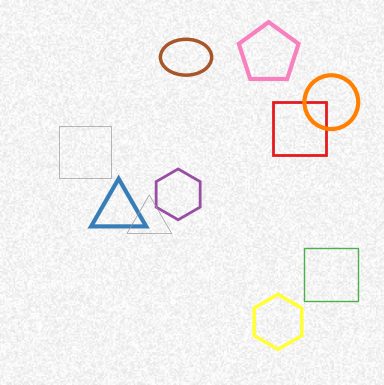[{"shape": "square", "thickness": 2, "radius": 0.35, "center": [0.777, 0.666]}, {"shape": "triangle", "thickness": 3, "radius": 0.41, "center": [0.308, 0.453]}, {"shape": "square", "thickness": 1, "radius": 0.34, "center": [0.86, 0.287]}, {"shape": "hexagon", "thickness": 2, "radius": 0.33, "center": [0.463, 0.495]}, {"shape": "circle", "thickness": 3, "radius": 0.35, "center": [0.861, 0.735]}, {"shape": "hexagon", "thickness": 2.5, "radius": 0.36, "center": [0.722, 0.164]}, {"shape": "oval", "thickness": 2.5, "radius": 0.33, "center": [0.483, 0.851]}, {"shape": "pentagon", "thickness": 3, "radius": 0.41, "center": [0.698, 0.861]}, {"shape": "square", "thickness": 0.5, "radius": 0.34, "center": [0.22, 0.605]}, {"shape": "triangle", "thickness": 0.5, "radius": 0.34, "center": [0.388, 0.427]}]